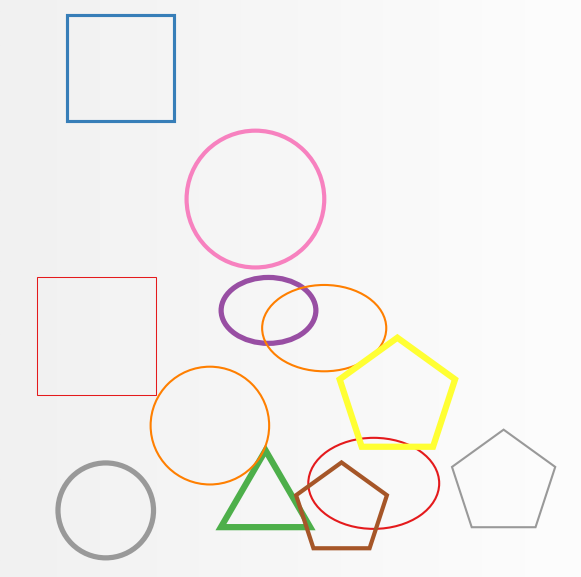[{"shape": "square", "thickness": 0.5, "radius": 0.51, "center": [0.166, 0.418]}, {"shape": "oval", "thickness": 1, "radius": 0.56, "center": [0.643, 0.162]}, {"shape": "square", "thickness": 1.5, "radius": 0.46, "center": [0.207, 0.881]}, {"shape": "triangle", "thickness": 3, "radius": 0.44, "center": [0.457, 0.131]}, {"shape": "oval", "thickness": 2.5, "radius": 0.41, "center": [0.462, 0.462]}, {"shape": "circle", "thickness": 1, "radius": 0.51, "center": [0.361, 0.262]}, {"shape": "oval", "thickness": 1, "radius": 0.53, "center": [0.558, 0.431]}, {"shape": "pentagon", "thickness": 3, "radius": 0.52, "center": [0.684, 0.31]}, {"shape": "pentagon", "thickness": 2, "radius": 0.41, "center": [0.588, 0.116]}, {"shape": "circle", "thickness": 2, "radius": 0.59, "center": [0.439, 0.654]}, {"shape": "pentagon", "thickness": 1, "radius": 0.47, "center": [0.866, 0.162]}, {"shape": "circle", "thickness": 2.5, "radius": 0.41, "center": [0.182, 0.115]}]